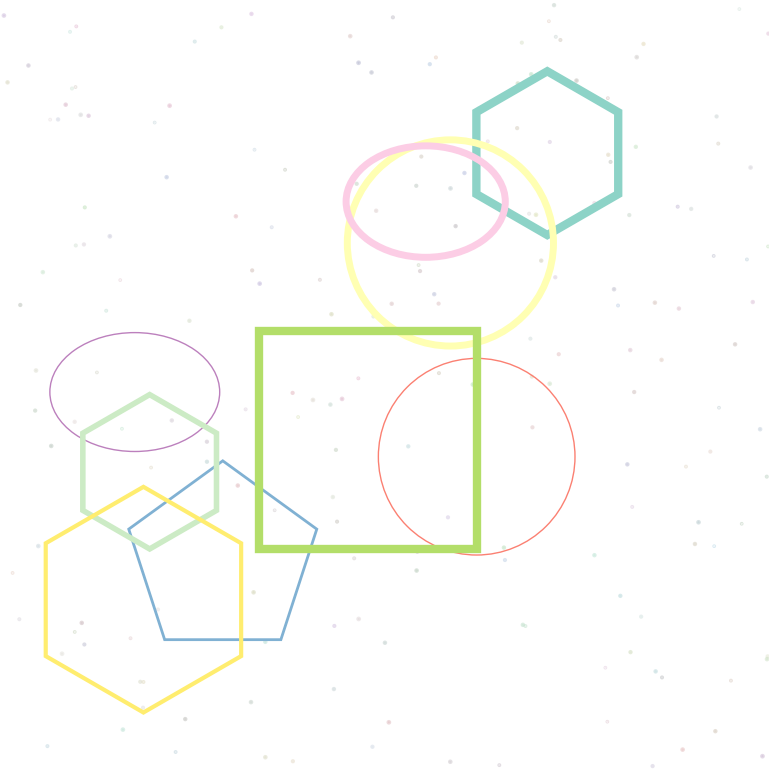[{"shape": "hexagon", "thickness": 3, "radius": 0.53, "center": [0.711, 0.801]}, {"shape": "circle", "thickness": 2.5, "radius": 0.67, "center": [0.585, 0.684]}, {"shape": "circle", "thickness": 0.5, "radius": 0.64, "center": [0.619, 0.407]}, {"shape": "pentagon", "thickness": 1, "radius": 0.64, "center": [0.289, 0.273]}, {"shape": "square", "thickness": 3, "radius": 0.71, "center": [0.478, 0.429]}, {"shape": "oval", "thickness": 2.5, "radius": 0.52, "center": [0.553, 0.738]}, {"shape": "oval", "thickness": 0.5, "radius": 0.55, "center": [0.175, 0.491]}, {"shape": "hexagon", "thickness": 2, "radius": 0.5, "center": [0.194, 0.387]}, {"shape": "hexagon", "thickness": 1.5, "radius": 0.73, "center": [0.186, 0.221]}]